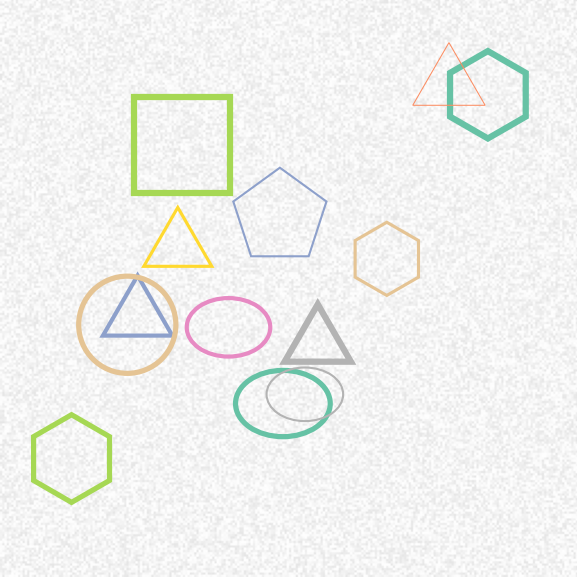[{"shape": "hexagon", "thickness": 3, "radius": 0.38, "center": [0.845, 0.835]}, {"shape": "oval", "thickness": 2.5, "radius": 0.41, "center": [0.49, 0.3]}, {"shape": "triangle", "thickness": 0.5, "radius": 0.36, "center": [0.777, 0.853]}, {"shape": "pentagon", "thickness": 1, "radius": 0.42, "center": [0.485, 0.624]}, {"shape": "triangle", "thickness": 2, "radius": 0.35, "center": [0.238, 0.453]}, {"shape": "oval", "thickness": 2, "radius": 0.36, "center": [0.396, 0.432]}, {"shape": "square", "thickness": 3, "radius": 0.42, "center": [0.315, 0.748]}, {"shape": "hexagon", "thickness": 2.5, "radius": 0.38, "center": [0.124, 0.205]}, {"shape": "triangle", "thickness": 1.5, "radius": 0.34, "center": [0.308, 0.572]}, {"shape": "circle", "thickness": 2.5, "radius": 0.42, "center": [0.22, 0.437]}, {"shape": "hexagon", "thickness": 1.5, "radius": 0.32, "center": [0.67, 0.551]}, {"shape": "triangle", "thickness": 3, "radius": 0.33, "center": [0.55, 0.406]}, {"shape": "oval", "thickness": 1, "radius": 0.33, "center": [0.528, 0.316]}]